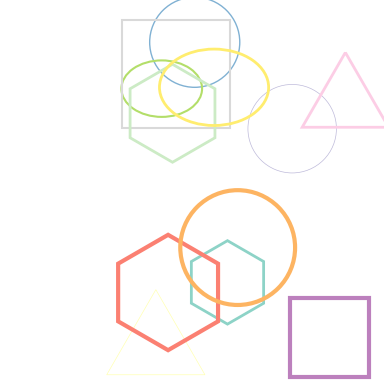[{"shape": "hexagon", "thickness": 2, "radius": 0.54, "center": [0.591, 0.267]}, {"shape": "triangle", "thickness": 0.5, "radius": 0.74, "center": [0.405, 0.1]}, {"shape": "circle", "thickness": 0.5, "radius": 0.57, "center": [0.759, 0.666]}, {"shape": "hexagon", "thickness": 3, "radius": 0.75, "center": [0.437, 0.24]}, {"shape": "circle", "thickness": 1, "radius": 0.59, "center": [0.506, 0.89]}, {"shape": "circle", "thickness": 3, "radius": 0.75, "center": [0.617, 0.357]}, {"shape": "oval", "thickness": 1.5, "radius": 0.52, "center": [0.42, 0.77]}, {"shape": "triangle", "thickness": 2, "radius": 0.65, "center": [0.897, 0.734]}, {"shape": "square", "thickness": 1.5, "radius": 0.7, "center": [0.456, 0.807]}, {"shape": "square", "thickness": 3, "radius": 0.52, "center": [0.856, 0.124]}, {"shape": "hexagon", "thickness": 2, "radius": 0.64, "center": [0.448, 0.706]}, {"shape": "oval", "thickness": 2, "radius": 0.71, "center": [0.556, 0.773]}]